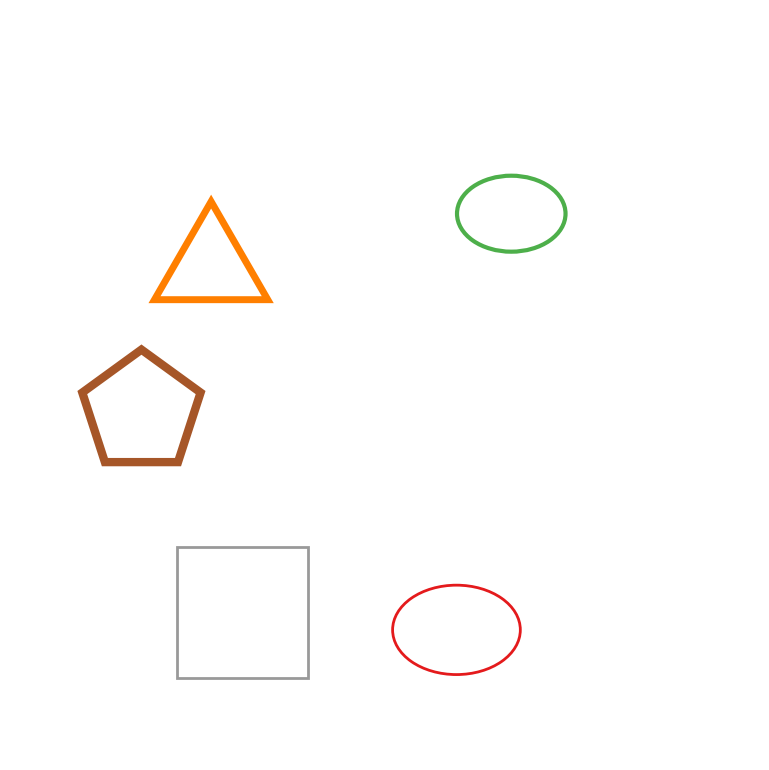[{"shape": "oval", "thickness": 1, "radius": 0.41, "center": [0.593, 0.182]}, {"shape": "oval", "thickness": 1.5, "radius": 0.35, "center": [0.664, 0.722]}, {"shape": "triangle", "thickness": 2.5, "radius": 0.42, "center": [0.274, 0.653]}, {"shape": "pentagon", "thickness": 3, "radius": 0.4, "center": [0.184, 0.465]}, {"shape": "square", "thickness": 1, "radius": 0.42, "center": [0.315, 0.204]}]